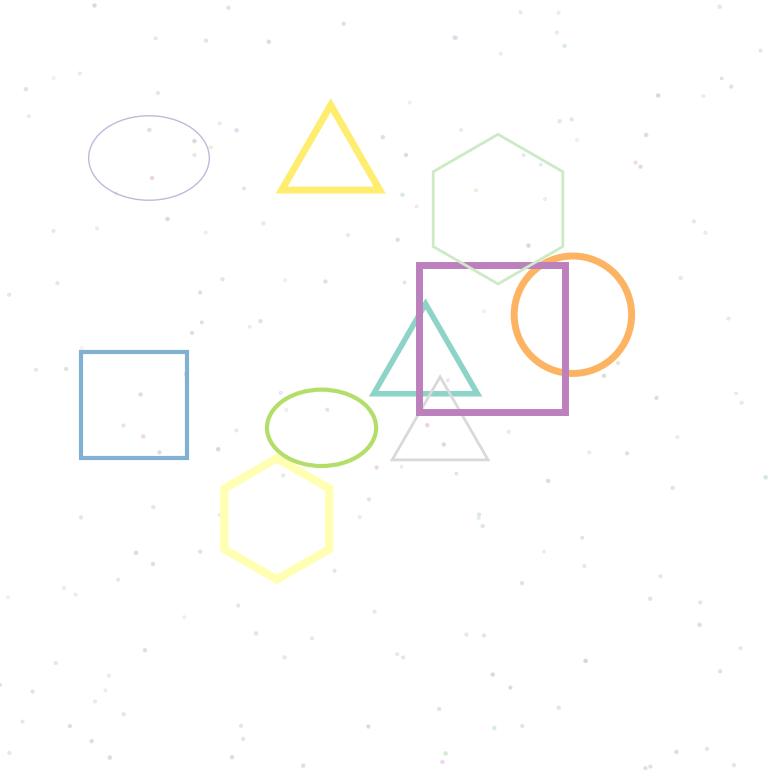[{"shape": "triangle", "thickness": 2, "radius": 0.39, "center": [0.553, 0.528]}, {"shape": "hexagon", "thickness": 3, "radius": 0.39, "center": [0.359, 0.326]}, {"shape": "oval", "thickness": 0.5, "radius": 0.39, "center": [0.193, 0.795]}, {"shape": "square", "thickness": 1.5, "radius": 0.34, "center": [0.174, 0.474]}, {"shape": "circle", "thickness": 2.5, "radius": 0.38, "center": [0.744, 0.591]}, {"shape": "oval", "thickness": 1.5, "radius": 0.35, "center": [0.418, 0.444]}, {"shape": "triangle", "thickness": 1, "radius": 0.36, "center": [0.572, 0.439]}, {"shape": "square", "thickness": 2.5, "radius": 0.48, "center": [0.639, 0.561]}, {"shape": "hexagon", "thickness": 1, "radius": 0.49, "center": [0.647, 0.728]}, {"shape": "triangle", "thickness": 2.5, "radius": 0.37, "center": [0.429, 0.79]}]